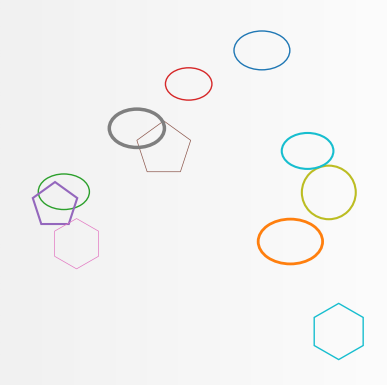[{"shape": "oval", "thickness": 1, "radius": 0.36, "center": [0.676, 0.869]}, {"shape": "oval", "thickness": 2, "radius": 0.42, "center": [0.749, 0.373]}, {"shape": "oval", "thickness": 1, "radius": 0.33, "center": [0.165, 0.502]}, {"shape": "oval", "thickness": 1, "radius": 0.3, "center": [0.487, 0.782]}, {"shape": "pentagon", "thickness": 1.5, "radius": 0.3, "center": [0.142, 0.467]}, {"shape": "pentagon", "thickness": 0.5, "radius": 0.37, "center": [0.423, 0.613]}, {"shape": "hexagon", "thickness": 0.5, "radius": 0.33, "center": [0.198, 0.367]}, {"shape": "oval", "thickness": 2.5, "radius": 0.36, "center": [0.353, 0.667]}, {"shape": "circle", "thickness": 1.5, "radius": 0.35, "center": [0.849, 0.5]}, {"shape": "hexagon", "thickness": 1, "radius": 0.36, "center": [0.874, 0.139]}, {"shape": "oval", "thickness": 1.5, "radius": 0.33, "center": [0.794, 0.608]}]